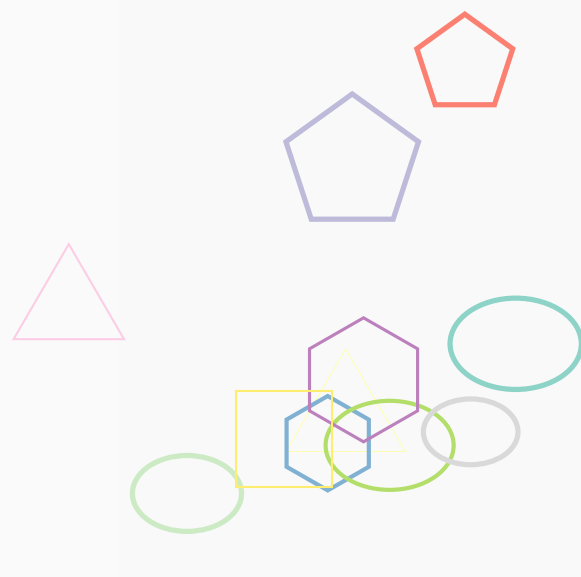[{"shape": "oval", "thickness": 2.5, "radius": 0.56, "center": [0.887, 0.404]}, {"shape": "triangle", "thickness": 0.5, "radius": 0.59, "center": [0.595, 0.277]}, {"shape": "pentagon", "thickness": 2.5, "radius": 0.6, "center": [0.606, 0.717]}, {"shape": "pentagon", "thickness": 2.5, "radius": 0.43, "center": [0.8, 0.888]}, {"shape": "hexagon", "thickness": 2, "radius": 0.41, "center": [0.564, 0.232]}, {"shape": "oval", "thickness": 2, "radius": 0.55, "center": [0.67, 0.228]}, {"shape": "triangle", "thickness": 1, "radius": 0.55, "center": [0.118, 0.467]}, {"shape": "oval", "thickness": 2.5, "radius": 0.41, "center": [0.81, 0.251]}, {"shape": "hexagon", "thickness": 1.5, "radius": 0.54, "center": [0.625, 0.341]}, {"shape": "oval", "thickness": 2.5, "radius": 0.47, "center": [0.322, 0.145]}, {"shape": "square", "thickness": 1, "radius": 0.41, "center": [0.488, 0.239]}]